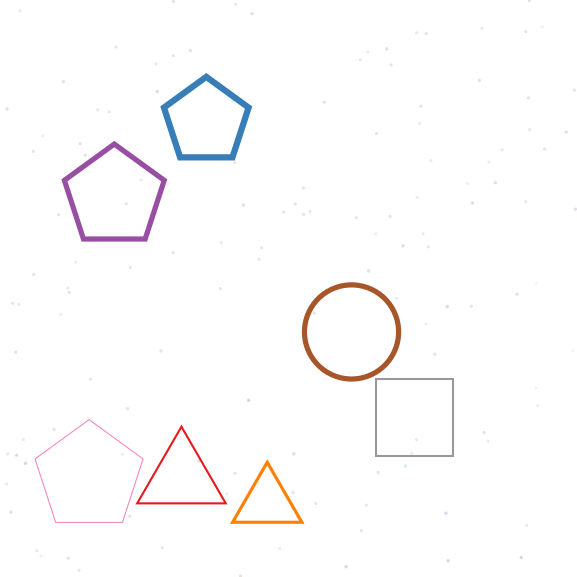[{"shape": "triangle", "thickness": 1, "radius": 0.44, "center": [0.314, 0.172]}, {"shape": "pentagon", "thickness": 3, "radius": 0.39, "center": [0.357, 0.789]}, {"shape": "pentagon", "thickness": 2.5, "radius": 0.45, "center": [0.198, 0.659]}, {"shape": "triangle", "thickness": 1.5, "radius": 0.35, "center": [0.463, 0.129]}, {"shape": "circle", "thickness": 2.5, "radius": 0.41, "center": [0.609, 0.424]}, {"shape": "pentagon", "thickness": 0.5, "radius": 0.49, "center": [0.154, 0.174]}, {"shape": "square", "thickness": 1, "radius": 0.33, "center": [0.717, 0.276]}]